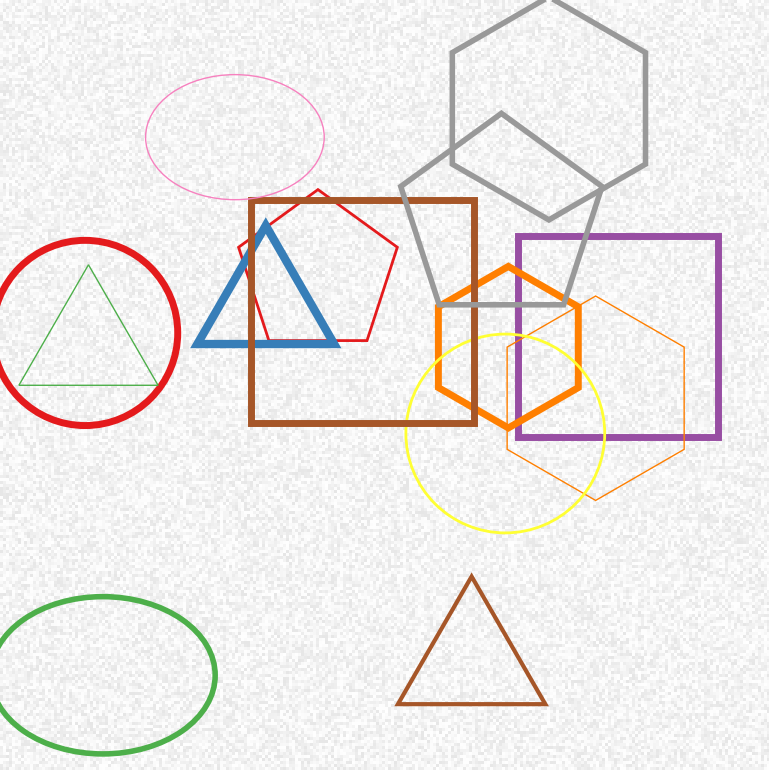[{"shape": "pentagon", "thickness": 1, "radius": 0.54, "center": [0.413, 0.645]}, {"shape": "circle", "thickness": 2.5, "radius": 0.6, "center": [0.111, 0.568]}, {"shape": "triangle", "thickness": 3, "radius": 0.51, "center": [0.345, 0.605]}, {"shape": "oval", "thickness": 2, "radius": 0.73, "center": [0.134, 0.123]}, {"shape": "triangle", "thickness": 0.5, "radius": 0.52, "center": [0.115, 0.552]}, {"shape": "square", "thickness": 2.5, "radius": 0.65, "center": [0.803, 0.563]}, {"shape": "hexagon", "thickness": 0.5, "radius": 0.66, "center": [0.774, 0.483]}, {"shape": "hexagon", "thickness": 2.5, "radius": 0.52, "center": [0.66, 0.549]}, {"shape": "circle", "thickness": 1, "radius": 0.65, "center": [0.656, 0.437]}, {"shape": "triangle", "thickness": 1.5, "radius": 0.55, "center": [0.612, 0.141]}, {"shape": "square", "thickness": 2.5, "radius": 0.72, "center": [0.471, 0.596]}, {"shape": "oval", "thickness": 0.5, "radius": 0.58, "center": [0.305, 0.822]}, {"shape": "pentagon", "thickness": 2, "radius": 0.69, "center": [0.651, 0.715]}, {"shape": "hexagon", "thickness": 2, "radius": 0.72, "center": [0.713, 0.859]}]